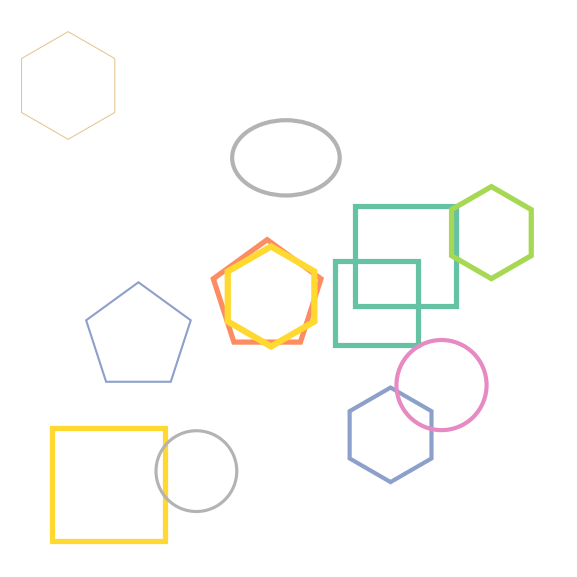[{"shape": "square", "thickness": 2.5, "radius": 0.36, "center": [0.652, 0.474]}, {"shape": "square", "thickness": 2.5, "radius": 0.43, "center": [0.702, 0.556]}, {"shape": "pentagon", "thickness": 2.5, "radius": 0.49, "center": [0.463, 0.486]}, {"shape": "hexagon", "thickness": 2, "radius": 0.41, "center": [0.676, 0.246]}, {"shape": "pentagon", "thickness": 1, "radius": 0.48, "center": [0.24, 0.415]}, {"shape": "circle", "thickness": 2, "radius": 0.39, "center": [0.765, 0.332]}, {"shape": "hexagon", "thickness": 2.5, "radius": 0.4, "center": [0.851, 0.596]}, {"shape": "square", "thickness": 2.5, "radius": 0.49, "center": [0.189, 0.161]}, {"shape": "hexagon", "thickness": 3, "radius": 0.43, "center": [0.469, 0.486]}, {"shape": "hexagon", "thickness": 0.5, "radius": 0.47, "center": [0.118, 0.851]}, {"shape": "oval", "thickness": 2, "radius": 0.47, "center": [0.495, 0.726]}, {"shape": "circle", "thickness": 1.5, "radius": 0.35, "center": [0.34, 0.183]}]